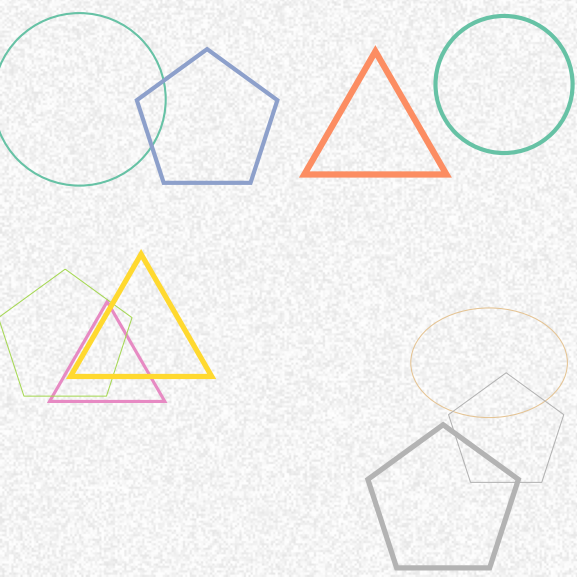[{"shape": "circle", "thickness": 1, "radius": 0.75, "center": [0.138, 0.827]}, {"shape": "circle", "thickness": 2, "radius": 0.59, "center": [0.873, 0.853]}, {"shape": "triangle", "thickness": 3, "radius": 0.71, "center": [0.65, 0.768]}, {"shape": "pentagon", "thickness": 2, "radius": 0.64, "center": [0.359, 0.786]}, {"shape": "triangle", "thickness": 1.5, "radius": 0.58, "center": [0.186, 0.362]}, {"shape": "pentagon", "thickness": 0.5, "radius": 0.61, "center": [0.113, 0.412]}, {"shape": "triangle", "thickness": 2.5, "radius": 0.71, "center": [0.244, 0.418]}, {"shape": "oval", "thickness": 0.5, "radius": 0.68, "center": [0.847, 0.371]}, {"shape": "pentagon", "thickness": 0.5, "radius": 0.52, "center": [0.876, 0.249]}, {"shape": "pentagon", "thickness": 2.5, "radius": 0.69, "center": [0.767, 0.127]}]